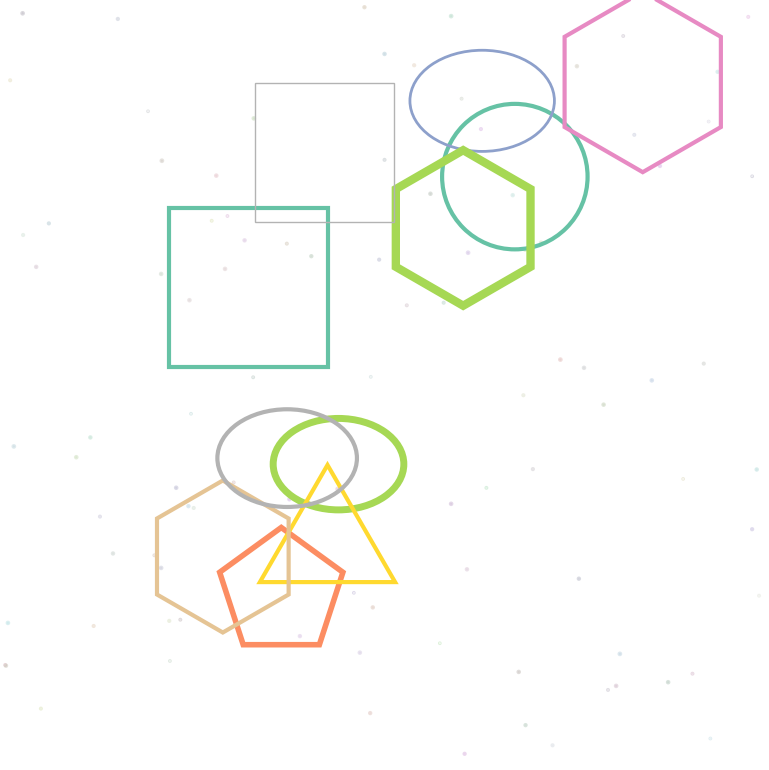[{"shape": "circle", "thickness": 1.5, "radius": 0.47, "center": [0.669, 0.771]}, {"shape": "square", "thickness": 1.5, "radius": 0.52, "center": [0.322, 0.627]}, {"shape": "pentagon", "thickness": 2, "radius": 0.42, "center": [0.365, 0.231]}, {"shape": "oval", "thickness": 1, "radius": 0.47, "center": [0.626, 0.869]}, {"shape": "hexagon", "thickness": 1.5, "radius": 0.59, "center": [0.835, 0.894]}, {"shape": "hexagon", "thickness": 3, "radius": 0.5, "center": [0.602, 0.704]}, {"shape": "oval", "thickness": 2.5, "radius": 0.42, "center": [0.44, 0.397]}, {"shape": "triangle", "thickness": 1.5, "radius": 0.51, "center": [0.425, 0.295]}, {"shape": "hexagon", "thickness": 1.5, "radius": 0.49, "center": [0.289, 0.277]}, {"shape": "oval", "thickness": 1.5, "radius": 0.45, "center": [0.373, 0.405]}, {"shape": "square", "thickness": 0.5, "radius": 0.45, "center": [0.422, 0.802]}]